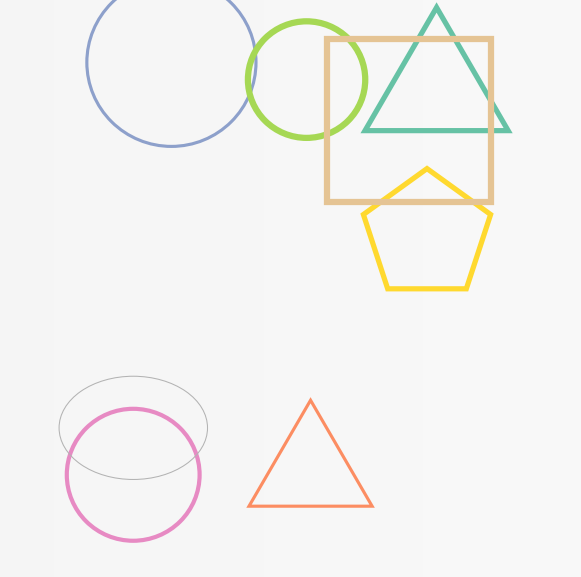[{"shape": "triangle", "thickness": 2.5, "radius": 0.71, "center": [0.751, 0.844]}, {"shape": "triangle", "thickness": 1.5, "radius": 0.61, "center": [0.534, 0.184]}, {"shape": "circle", "thickness": 1.5, "radius": 0.73, "center": [0.295, 0.891]}, {"shape": "circle", "thickness": 2, "radius": 0.57, "center": [0.229, 0.177]}, {"shape": "circle", "thickness": 3, "radius": 0.5, "center": [0.527, 0.861]}, {"shape": "pentagon", "thickness": 2.5, "radius": 0.58, "center": [0.735, 0.592]}, {"shape": "square", "thickness": 3, "radius": 0.71, "center": [0.703, 0.79]}, {"shape": "oval", "thickness": 0.5, "radius": 0.64, "center": [0.229, 0.258]}]